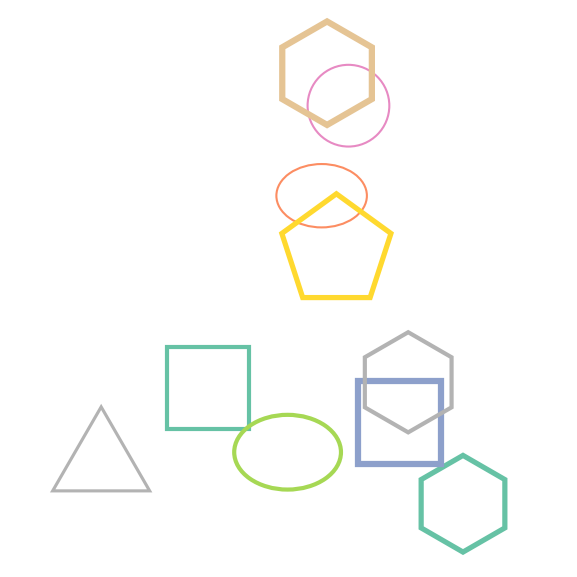[{"shape": "hexagon", "thickness": 2.5, "radius": 0.42, "center": [0.802, 0.127]}, {"shape": "square", "thickness": 2, "radius": 0.36, "center": [0.36, 0.327]}, {"shape": "oval", "thickness": 1, "radius": 0.39, "center": [0.557, 0.66]}, {"shape": "square", "thickness": 3, "radius": 0.36, "center": [0.691, 0.268]}, {"shape": "circle", "thickness": 1, "radius": 0.35, "center": [0.603, 0.816]}, {"shape": "oval", "thickness": 2, "radius": 0.46, "center": [0.498, 0.216]}, {"shape": "pentagon", "thickness": 2.5, "radius": 0.5, "center": [0.583, 0.564]}, {"shape": "hexagon", "thickness": 3, "radius": 0.45, "center": [0.566, 0.872]}, {"shape": "hexagon", "thickness": 2, "radius": 0.43, "center": [0.707, 0.337]}, {"shape": "triangle", "thickness": 1.5, "radius": 0.48, "center": [0.175, 0.198]}]